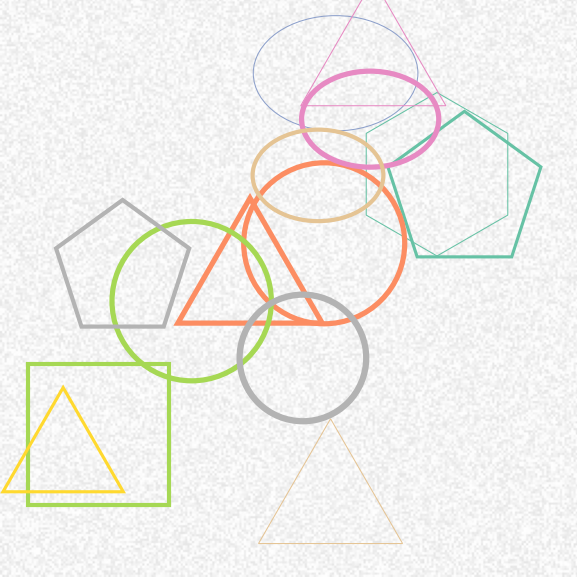[{"shape": "pentagon", "thickness": 1.5, "radius": 0.7, "center": [0.804, 0.667]}, {"shape": "hexagon", "thickness": 0.5, "radius": 0.71, "center": [0.757, 0.697]}, {"shape": "triangle", "thickness": 2.5, "radius": 0.72, "center": [0.433, 0.512]}, {"shape": "circle", "thickness": 2.5, "radius": 0.7, "center": [0.561, 0.578]}, {"shape": "oval", "thickness": 0.5, "radius": 0.71, "center": [0.581, 0.872]}, {"shape": "triangle", "thickness": 0.5, "radius": 0.73, "center": [0.646, 0.889]}, {"shape": "oval", "thickness": 2.5, "radius": 0.59, "center": [0.641, 0.793]}, {"shape": "square", "thickness": 2, "radius": 0.61, "center": [0.17, 0.247]}, {"shape": "circle", "thickness": 2.5, "radius": 0.69, "center": [0.332, 0.478]}, {"shape": "triangle", "thickness": 1.5, "radius": 0.6, "center": [0.109, 0.208]}, {"shape": "oval", "thickness": 2, "radius": 0.57, "center": [0.551, 0.695]}, {"shape": "triangle", "thickness": 0.5, "radius": 0.72, "center": [0.572, 0.13]}, {"shape": "pentagon", "thickness": 2, "radius": 0.61, "center": [0.212, 0.532]}, {"shape": "circle", "thickness": 3, "radius": 0.55, "center": [0.524, 0.379]}]